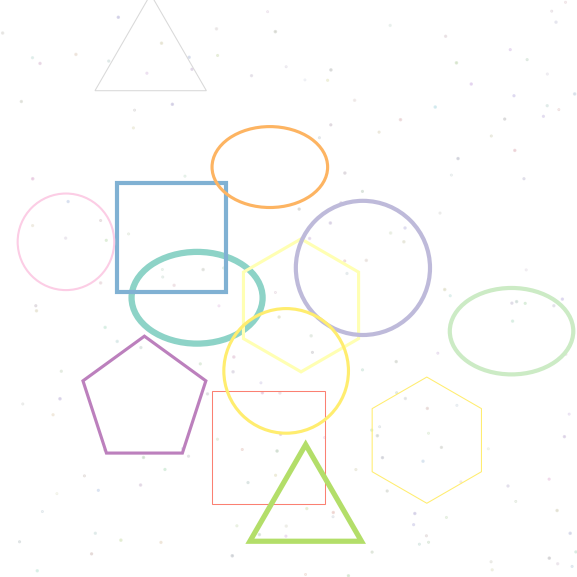[{"shape": "oval", "thickness": 3, "radius": 0.57, "center": [0.341, 0.484]}, {"shape": "hexagon", "thickness": 1.5, "radius": 0.58, "center": [0.521, 0.47]}, {"shape": "circle", "thickness": 2, "radius": 0.58, "center": [0.628, 0.535]}, {"shape": "square", "thickness": 0.5, "radius": 0.49, "center": [0.465, 0.224]}, {"shape": "square", "thickness": 2, "radius": 0.47, "center": [0.297, 0.588]}, {"shape": "oval", "thickness": 1.5, "radius": 0.5, "center": [0.467, 0.71]}, {"shape": "triangle", "thickness": 2.5, "radius": 0.56, "center": [0.529, 0.118]}, {"shape": "circle", "thickness": 1, "radius": 0.42, "center": [0.114, 0.58]}, {"shape": "triangle", "thickness": 0.5, "radius": 0.56, "center": [0.261, 0.898]}, {"shape": "pentagon", "thickness": 1.5, "radius": 0.56, "center": [0.25, 0.305]}, {"shape": "oval", "thickness": 2, "radius": 0.53, "center": [0.886, 0.426]}, {"shape": "circle", "thickness": 1.5, "radius": 0.54, "center": [0.495, 0.357]}, {"shape": "hexagon", "thickness": 0.5, "radius": 0.55, "center": [0.739, 0.237]}]